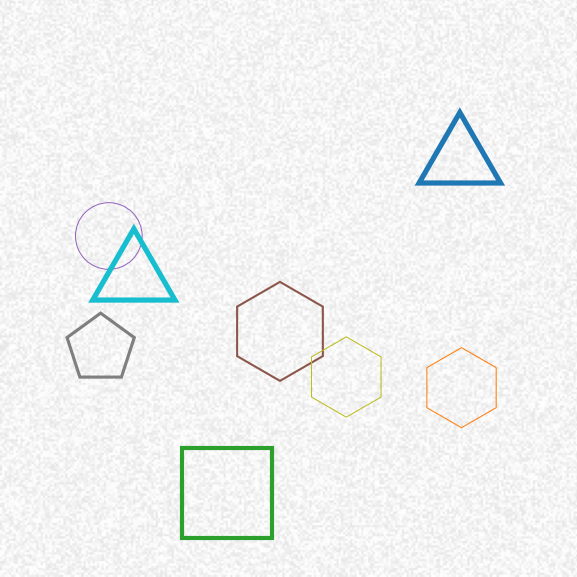[{"shape": "triangle", "thickness": 2.5, "radius": 0.41, "center": [0.796, 0.723]}, {"shape": "hexagon", "thickness": 0.5, "radius": 0.35, "center": [0.799, 0.328]}, {"shape": "square", "thickness": 2, "radius": 0.39, "center": [0.394, 0.145]}, {"shape": "circle", "thickness": 0.5, "radius": 0.29, "center": [0.188, 0.59]}, {"shape": "hexagon", "thickness": 1, "radius": 0.43, "center": [0.485, 0.425]}, {"shape": "pentagon", "thickness": 1.5, "radius": 0.31, "center": [0.174, 0.396]}, {"shape": "hexagon", "thickness": 0.5, "radius": 0.35, "center": [0.6, 0.346]}, {"shape": "triangle", "thickness": 2.5, "radius": 0.41, "center": [0.232, 0.521]}]